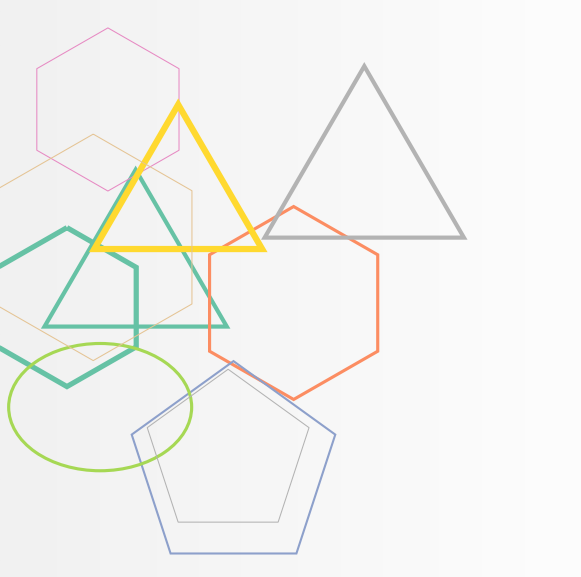[{"shape": "hexagon", "thickness": 2.5, "radius": 0.69, "center": [0.115, 0.467]}, {"shape": "triangle", "thickness": 2, "radius": 0.91, "center": [0.233, 0.524]}, {"shape": "hexagon", "thickness": 1.5, "radius": 0.84, "center": [0.505, 0.474]}, {"shape": "pentagon", "thickness": 1, "radius": 0.92, "center": [0.402, 0.19]}, {"shape": "hexagon", "thickness": 0.5, "radius": 0.71, "center": [0.186, 0.81]}, {"shape": "oval", "thickness": 1.5, "radius": 0.79, "center": [0.172, 0.294]}, {"shape": "triangle", "thickness": 3, "radius": 0.83, "center": [0.307, 0.651]}, {"shape": "hexagon", "thickness": 0.5, "radius": 0.98, "center": [0.16, 0.571]}, {"shape": "pentagon", "thickness": 0.5, "radius": 0.73, "center": [0.392, 0.213]}, {"shape": "triangle", "thickness": 2, "radius": 0.99, "center": [0.627, 0.687]}]